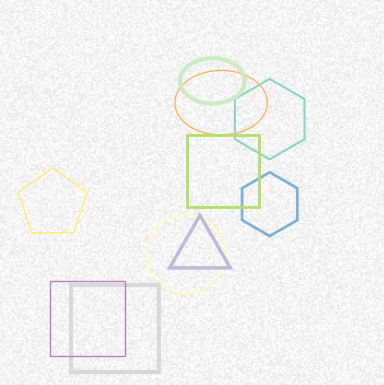[{"shape": "hexagon", "thickness": 1.5, "radius": 0.52, "center": [0.7, 0.691]}, {"shape": "circle", "thickness": 1, "radius": 0.51, "center": [0.482, 0.339]}, {"shape": "triangle", "thickness": 2.5, "radius": 0.46, "center": [0.519, 0.35]}, {"shape": "hexagon", "thickness": 2, "radius": 0.41, "center": [0.701, 0.47]}, {"shape": "oval", "thickness": 1, "radius": 0.6, "center": [0.574, 0.733]}, {"shape": "square", "thickness": 2, "radius": 0.47, "center": [0.58, 0.556]}, {"shape": "square", "thickness": 3, "radius": 0.57, "center": [0.298, 0.147]}, {"shape": "square", "thickness": 1, "radius": 0.49, "center": [0.227, 0.172]}, {"shape": "oval", "thickness": 3, "radius": 0.42, "center": [0.552, 0.79]}, {"shape": "pentagon", "thickness": 1, "radius": 0.47, "center": [0.137, 0.471]}]